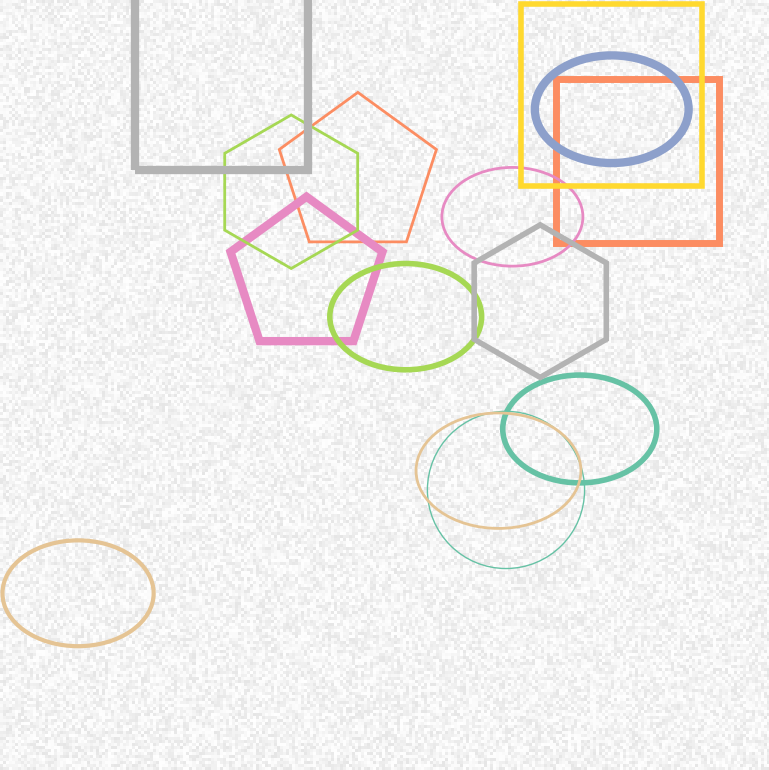[{"shape": "circle", "thickness": 0.5, "radius": 0.51, "center": [0.657, 0.364]}, {"shape": "oval", "thickness": 2, "radius": 0.5, "center": [0.753, 0.443]}, {"shape": "square", "thickness": 2.5, "radius": 0.53, "center": [0.828, 0.791]}, {"shape": "pentagon", "thickness": 1, "radius": 0.54, "center": [0.465, 0.773]}, {"shape": "oval", "thickness": 3, "radius": 0.5, "center": [0.794, 0.858]}, {"shape": "oval", "thickness": 1, "radius": 0.46, "center": [0.665, 0.718]}, {"shape": "pentagon", "thickness": 3, "radius": 0.52, "center": [0.398, 0.641]}, {"shape": "hexagon", "thickness": 1, "radius": 0.5, "center": [0.378, 0.751]}, {"shape": "oval", "thickness": 2, "radius": 0.49, "center": [0.527, 0.589]}, {"shape": "square", "thickness": 2, "radius": 0.59, "center": [0.794, 0.877]}, {"shape": "oval", "thickness": 1.5, "radius": 0.49, "center": [0.101, 0.23]}, {"shape": "oval", "thickness": 1, "radius": 0.54, "center": [0.647, 0.389]}, {"shape": "square", "thickness": 3, "radius": 0.56, "center": [0.287, 0.891]}, {"shape": "hexagon", "thickness": 2, "radius": 0.5, "center": [0.702, 0.609]}]